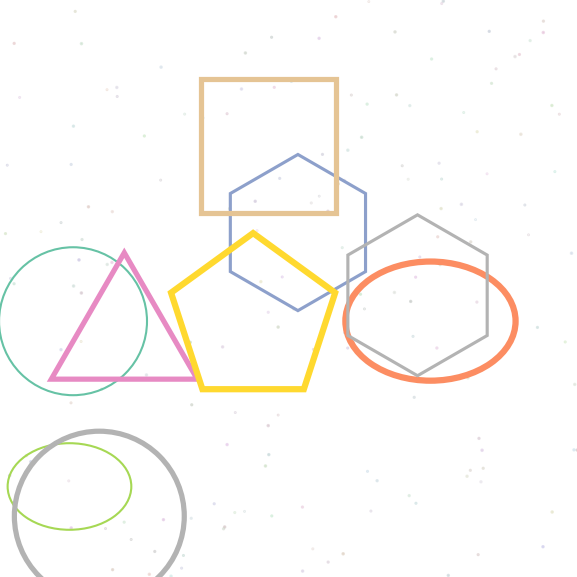[{"shape": "circle", "thickness": 1, "radius": 0.64, "center": [0.126, 0.443]}, {"shape": "oval", "thickness": 3, "radius": 0.74, "center": [0.745, 0.443]}, {"shape": "hexagon", "thickness": 1.5, "radius": 0.68, "center": [0.516, 0.596]}, {"shape": "triangle", "thickness": 2.5, "radius": 0.73, "center": [0.215, 0.416]}, {"shape": "oval", "thickness": 1, "radius": 0.54, "center": [0.12, 0.157]}, {"shape": "pentagon", "thickness": 3, "radius": 0.75, "center": [0.438, 0.446]}, {"shape": "square", "thickness": 2.5, "radius": 0.58, "center": [0.465, 0.746]}, {"shape": "hexagon", "thickness": 1.5, "radius": 0.7, "center": [0.723, 0.488]}, {"shape": "circle", "thickness": 2.5, "radius": 0.74, "center": [0.172, 0.105]}]